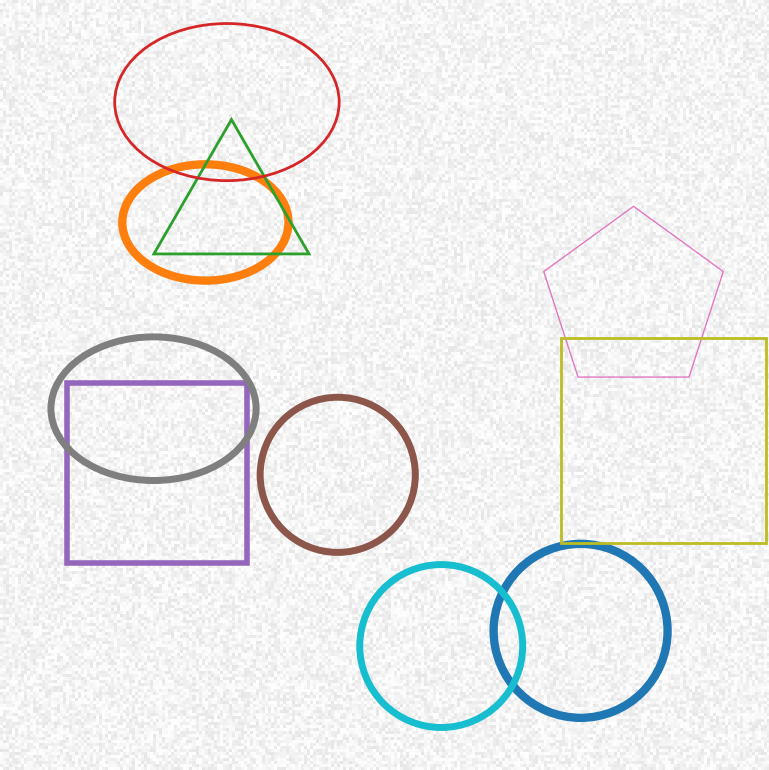[{"shape": "circle", "thickness": 3, "radius": 0.56, "center": [0.754, 0.181]}, {"shape": "oval", "thickness": 3, "radius": 0.54, "center": [0.267, 0.711]}, {"shape": "triangle", "thickness": 1, "radius": 0.58, "center": [0.301, 0.728]}, {"shape": "oval", "thickness": 1, "radius": 0.73, "center": [0.295, 0.867]}, {"shape": "square", "thickness": 2, "radius": 0.59, "center": [0.204, 0.386]}, {"shape": "circle", "thickness": 2.5, "radius": 0.5, "center": [0.439, 0.383]}, {"shape": "pentagon", "thickness": 0.5, "radius": 0.61, "center": [0.823, 0.609]}, {"shape": "oval", "thickness": 2.5, "radius": 0.67, "center": [0.199, 0.469]}, {"shape": "square", "thickness": 1, "radius": 0.67, "center": [0.862, 0.427]}, {"shape": "circle", "thickness": 2.5, "radius": 0.53, "center": [0.573, 0.161]}]